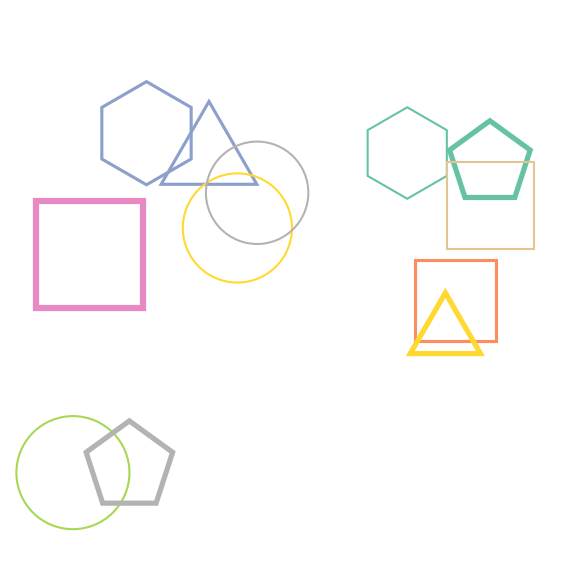[{"shape": "pentagon", "thickness": 2.5, "radius": 0.37, "center": [0.848, 0.717]}, {"shape": "hexagon", "thickness": 1, "radius": 0.4, "center": [0.705, 0.734]}, {"shape": "square", "thickness": 1.5, "radius": 0.35, "center": [0.788, 0.479]}, {"shape": "triangle", "thickness": 1.5, "radius": 0.48, "center": [0.362, 0.728]}, {"shape": "hexagon", "thickness": 1.5, "radius": 0.45, "center": [0.254, 0.768]}, {"shape": "square", "thickness": 3, "radius": 0.46, "center": [0.155, 0.558]}, {"shape": "circle", "thickness": 1, "radius": 0.49, "center": [0.126, 0.181]}, {"shape": "circle", "thickness": 1, "radius": 0.47, "center": [0.411, 0.604]}, {"shape": "triangle", "thickness": 2.5, "radius": 0.35, "center": [0.771, 0.422]}, {"shape": "square", "thickness": 1, "radius": 0.37, "center": [0.849, 0.644]}, {"shape": "pentagon", "thickness": 2.5, "radius": 0.39, "center": [0.224, 0.192]}, {"shape": "circle", "thickness": 1, "radius": 0.44, "center": [0.445, 0.665]}]